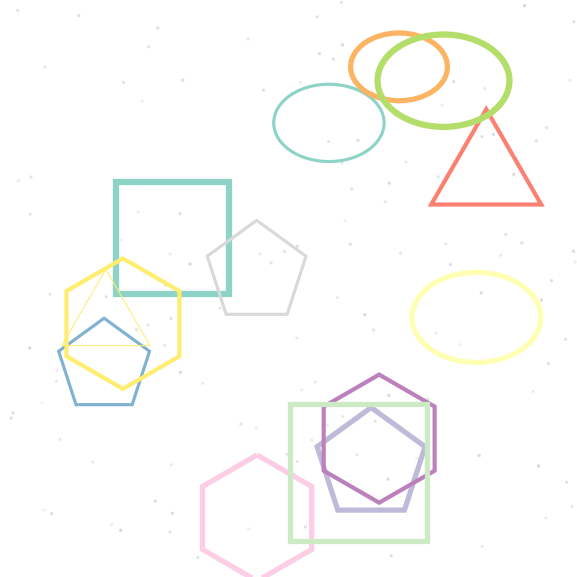[{"shape": "oval", "thickness": 1.5, "radius": 0.48, "center": [0.57, 0.786]}, {"shape": "square", "thickness": 3, "radius": 0.49, "center": [0.298, 0.587]}, {"shape": "oval", "thickness": 2.5, "radius": 0.56, "center": [0.825, 0.45]}, {"shape": "pentagon", "thickness": 2.5, "radius": 0.49, "center": [0.643, 0.195]}, {"shape": "triangle", "thickness": 2, "radius": 0.55, "center": [0.842, 0.7]}, {"shape": "pentagon", "thickness": 1.5, "radius": 0.41, "center": [0.18, 0.365]}, {"shape": "oval", "thickness": 2.5, "radius": 0.42, "center": [0.691, 0.883]}, {"shape": "oval", "thickness": 3, "radius": 0.57, "center": [0.768, 0.859]}, {"shape": "hexagon", "thickness": 2.5, "radius": 0.55, "center": [0.445, 0.102]}, {"shape": "pentagon", "thickness": 1.5, "radius": 0.45, "center": [0.444, 0.528]}, {"shape": "hexagon", "thickness": 2, "radius": 0.55, "center": [0.657, 0.24]}, {"shape": "square", "thickness": 2.5, "radius": 0.59, "center": [0.621, 0.181]}, {"shape": "hexagon", "thickness": 2, "radius": 0.56, "center": [0.213, 0.439]}, {"shape": "triangle", "thickness": 0.5, "radius": 0.44, "center": [0.183, 0.445]}]